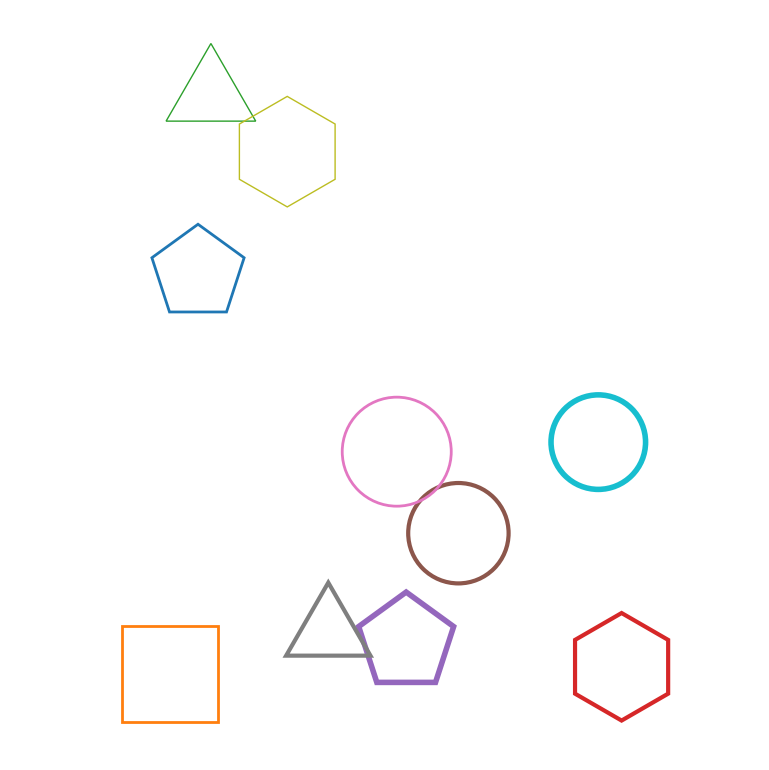[{"shape": "pentagon", "thickness": 1, "radius": 0.31, "center": [0.257, 0.646]}, {"shape": "square", "thickness": 1, "radius": 0.31, "center": [0.221, 0.125]}, {"shape": "triangle", "thickness": 0.5, "radius": 0.34, "center": [0.274, 0.876]}, {"shape": "hexagon", "thickness": 1.5, "radius": 0.35, "center": [0.807, 0.134]}, {"shape": "pentagon", "thickness": 2, "radius": 0.32, "center": [0.527, 0.166]}, {"shape": "circle", "thickness": 1.5, "radius": 0.33, "center": [0.595, 0.308]}, {"shape": "circle", "thickness": 1, "radius": 0.35, "center": [0.515, 0.413]}, {"shape": "triangle", "thickness": 1.5, "radius": 0.32, "center": [0.426, 0.18]}, {"shape": "hexagon", "thickness": 0.5, "radius": 0.36, "center": [0.373, 0.803]}, {"shape": "circle", "thickness": 2, "radius": 0.31, "center": [0.777, 0.426]}]